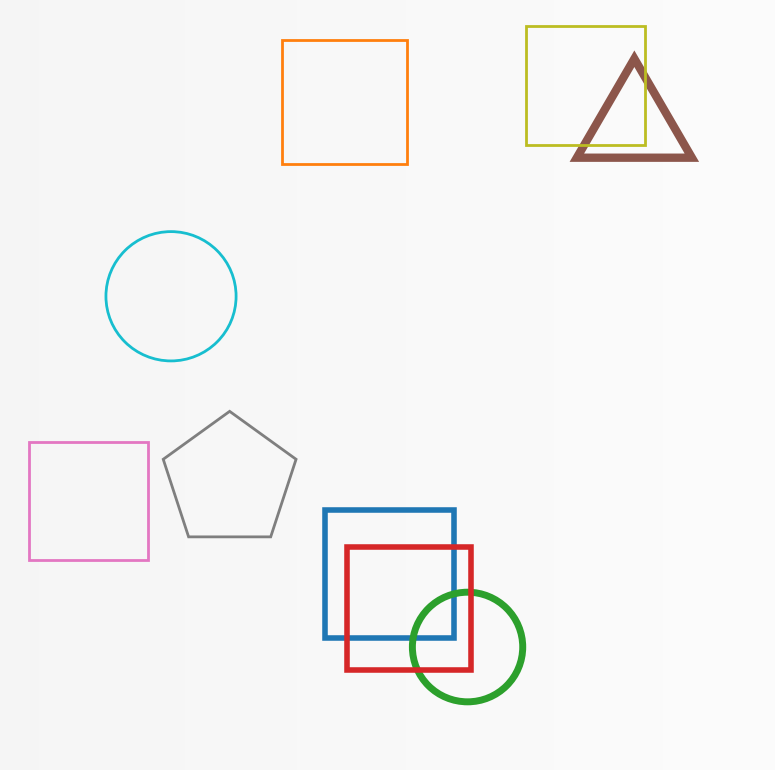[{"shape": "square", "thickness": 2, "radius": 0.42, "center": [0.503, 0.255]}, {"shape": "square", "thickness": 1, "radius": 0.4, "center": [0.444, 0.867]}, {"shape": "circle", "thickness": 2.5, "radius": 0.36, "center": [0.603, 0.16]}, {"shape": "square", "thickness": 2, "radius": 0.4, "center": [0.528, 0.209]}, {"shape": "triangle", "thickness": 3, "radius": 0.43, "center": [0.819, 0.838]}, {"shape": "square", "thickness": 1, "radius": 0.38, "center": [0.115, 0.35]}, {"shape": "pentagon", "thickness": 1, "radius": 0.45, "center": [0.296, 0.376]}, {"shape": "square", "thickness": 1, "radius": 0.39, "center": [0.756, 0.889]}, {"shape": "circle", "thickness": 1, "radius": 0.42, "center": [0.221, 0.615]}]